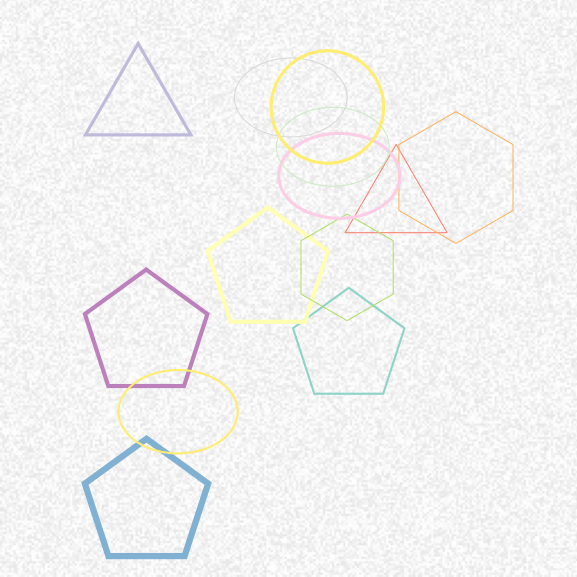[{"shape": "pentagon", "thickness": 1, "radius": 0.51, "center": [0.604, 0.399]}, {"shape": "pentagon", "thickness": 2, "radius": 0.55, "center": [0.464, 0.531]}, {"shape": "triangle", "thickness": 1.5, "radius": 0.53, "center": [0.239, 0.818]}, {"shape": "triangle", "thickness": 0.5, "radius": 0.51, "center": [0.686, 0.647]}, {"shape": "pentagon", "thickness": 3, "radius": 0.56, "center": [0.254, 0.127]}, {"shape": "hexagon", "thickness": 0.5, "radius": 0.57, "center": [0.79, 0.692]}, {"shape": "hexagon", "thickness": 0.5, "radius": 0.46, "center": [0.601, 0.536]}, {"shape": "oval", "thickness": 1.5, "radius": 0.53, "center": [0.587, 0.695]}, {"shape": "oval", "thickness": 0.5, "radius": 0.49, "center": [0.504, 0.83]}, {"shape": "pentagon", "thickness": 2, "radius": 0.56, "center": [0.253, 0.421]}, {"shape": "oval", "thickness": 0.5, "radius": 0.49, "center": [0.576, 0.745]}, {"shape": "circle", "thickness": 1.5, "radius": 0.49, "center": [0.567, 0.814]}, {"shape": "oval", "thickness": 1, "radius": 0.52, "center": [0.308, 0.286]}]